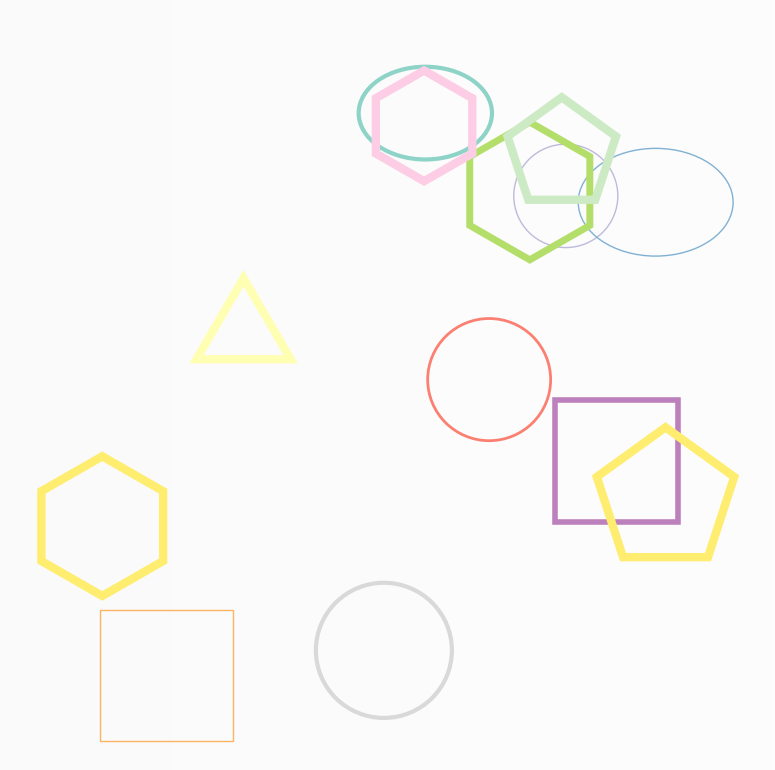[{"shape": "oval", "thickness": 1.5, "radius": 0.43, "center": [0.549, 0.853]}, {"shape": "triangle", "thickness": 3, "radius": 0.35, "center": [0.314, 0.569]}, {"shape": "circle", "thickness": 0.5, "radius": 0.34, "center": [0.73, 0.746]}, {"shape": "circle", "thickness": 1, "radius": 0.4, "center": [0.631, 0.507]}, {"shape": "oval", "thickness": 0.5, "radius": 0.5, "center": [0.846, 0.737]}, {"shape": "square", "thickness": 0.5, "radius": 0.43, "center": [0.215, 0.122]}, {"shape": "hexagon", "thickness": 2.5, "radius": 0.45, "center": [0.684, 0.752]}, {"shape": "hexagon", "thickness": 3, "radius": 0.36, "center": [0.547, 0.837]}, {"shape": "circle", "thickness": 1.5, "radius": 0.44, "center": [0.495, 0.155]}, {"shape": "square", "thickness": 2, "radius": 0.4, "center": [0.796, 0.402]}, {"shape": "pentagon", "thickness": 3, "radius": 0.37, "center": [0.725, 0.8]}, {"shape": "hexagon", "thickness": 3, "radius": 0.45, "center": [0.132, 0.317]}, {"shape": "pentagon", "thickness": 3, "radius": 0.47, "center": [0.859, 0.352]}]